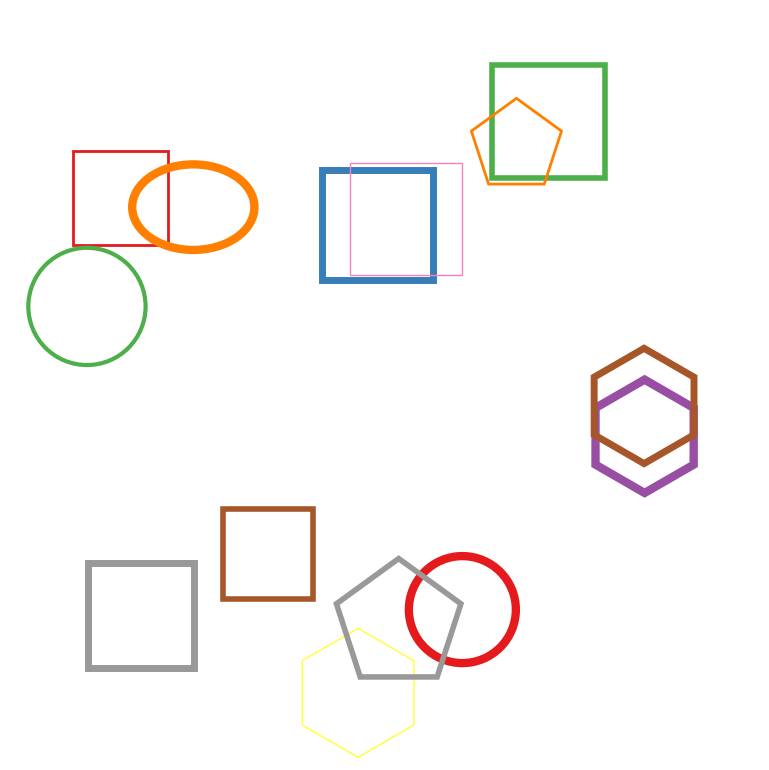[{"shape": "circle", "thickness": 3, "radius": 0.35, "center": [0.6, 0.208]}, {"shape": "square", "thickness": 1, "radius": 0.31, "center": [0.157, 0.743]}, {"shape": "square", "thickness": 2.5, "radius": 0.36, "center": [0.49, 0.708]}, {"shape": "circle", "thickness": 1.5, "radius": 0.38, "center": [0.113, 0.602]}, {"shape": "square", "thickness": 2, "radius": 0.37, "center": [0.712, 0.842]}, {"shape": "hexagon", "thickness": 3, "radius": 0.37, "center": [0.837, 0.433]}, {"shape": "oval", "thickness": 3, "radius": 0.4, "center": [0.251, 0.731]}, {"shape": "pentagon", "thickness": 1, "radius": 0.31, "center": [0.671, 0.811]}, {"shape": "hexagon", "thickness": 0.5, "radius": 0.42, "center": [0.465, 0.1]}, {"shape": "square", "thickness": 2, "radius": 0.29, "center": [0.348, 0.28]}, {"shape": "hexagon", "thickness": 2.5, "radius": 0.37, "center": [0.836, 0.473]}, {"shape": "square", "thickness": 0.5, "radius": 0.36, "center": [0.528, 0.715]}, {"shape": "pentagon", "thickness": 2, "radius": 0.42, "center": [0.518, 0.19]}, {"shape": "square", "thickness": 2.5, "radius": 0.34, "center": [0.183, 0.201]}]